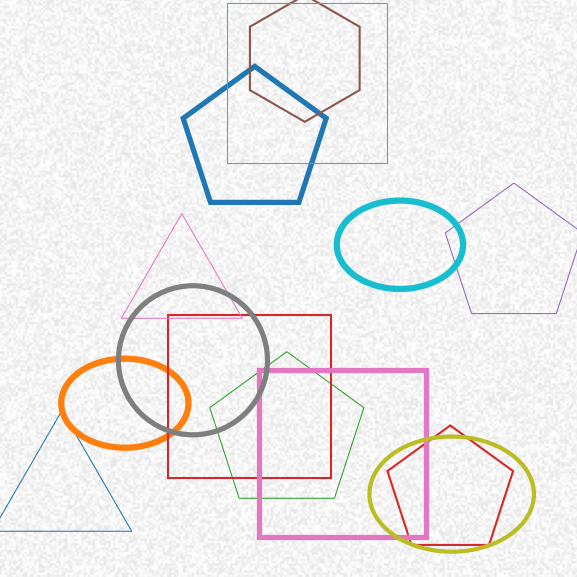[{"shape": "pentagon", "thickness": 2.5, "radius": 0.65, "center": [0.441, 0.754]}, {"shape": "triangle", "thickness": 0.5, "radius": 0.7, "center": [0.107, 0.149]}, {"shape": "oval", "thickness": 3, "radius": 0.55, "center": [0.216, 0.301]}, {"shape": "pentagon", "thickness": 0.5, "radius": 0.7, "center": [0.497, 0.25]}, {"shape": "pentagon", "thickness": 1, "radius": 0.57, "center": [0.78, 0.148]}, {"shape": "square", "thickness": 1, "radius": 0.7, "center": [0.432, 0.313]}, {"shape": "pentagon", "thickness": 0.5, "radius": 0.62, "center": [0.89, 0.557]}, {"shape": "hexagon", "thickness": 1, "radius": 0.55, "center": [0.528, 0.898]}, {"shape": "triangle", "thickness": 0.5, "radius": 0.6, "center": [0.315, 0.508]}, {"shape": "square", "thickness": 2.5, "radius": 0.72, "center": [0.593, 0.213]}, {"shape": "circle", "thickness": 2.5, "radius": 0.65, "center": [0.334, 0.375]}, {"shape": "oval", "thickness": 2, "radius": 0.71, "center": [0.782, 0.144]}, {"shape": "oval", "thickness": 3, "radius": 0.55, "center": [0.693, 0.575]}, {"shape": "square", "thickness": 0.5, "radius": 0.69, "center": [0.531, 0.855]}]